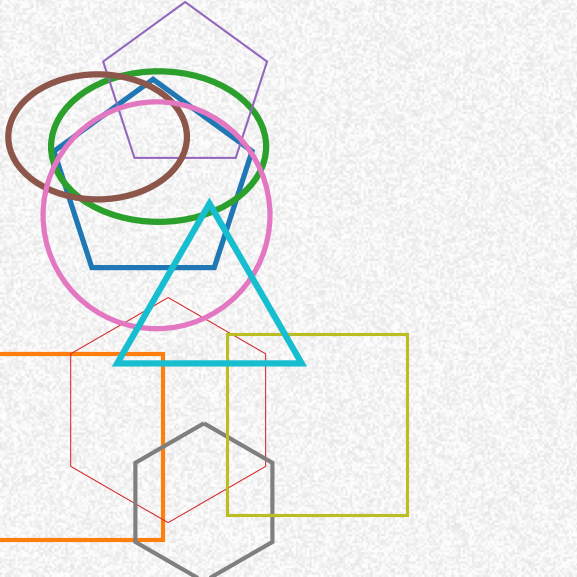[{"shape": "pentagon", "thickness": 2.5, "radius": 0.9, "center": [0.265, 0.682]}, {"shape": "square", "thickness": 2, "radius": 0.8, "center": [0.122, 0.225]}, {"shape": "oval", "thickness": 3, "radius": 0.93, "center": [0.275, 0.745]}, {"shape": "hexagon", "thickness": 0.5, "radius": 0.97, "center": [0.291, 0.289]}, {"shape": "pentagon", "thickness": 1, "radius": 0.75, "center": [0.321, 0.846]}, {"shape": "oval", "thickness": 3, "radius": 0.77, "center": [0.169, 0.762]}, {"shape": "circle", "thickness": 2.5, "radius": 0.98, "center": [0.271, 0.626]}, {"shape": "hexagon", "thickness": 2, "radius": 0.68, "center": [0.353, 0.129]}, {"shape": "square", "thickness": 1.5, "radius": 0.78, "center": [0.548, 0.264]}, {"shape": "triangle", "thickness": 3, "radius": 0.92, "center": [0.363, 0.462]}]